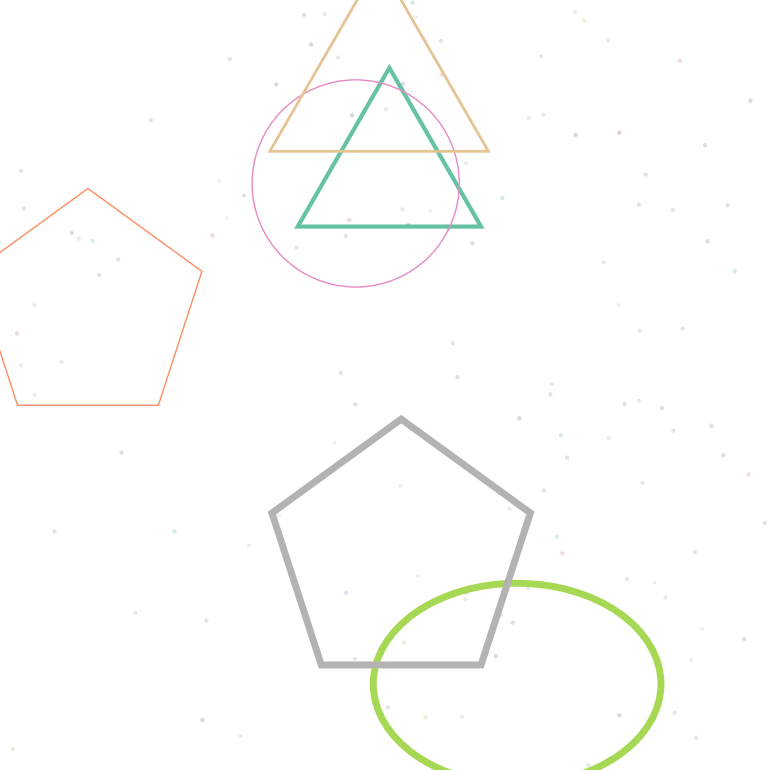[{"shape": "triangle", "thickness": 1.5, "radius": 0.69, "center": [0.506, 0.774]}, {"shape": "pentagon", "thickness": 0.5, "radius": 0.78, "center": [0.114, 0.6]}, {"shape": "circle", "thickness": 0.5, "radius": 0.67, "center": [0.462, 0.762]}, {"shape": "oval", "thickness": 2.5, "radius": 0.93, "center": [0.672, 0.112]}, {"shape": "triangle", "thickness": 1, "radius": 0.82, "center": [0.492, 0.885]}, {"shape": "pentagon", "thickness": 2.5, "radius": 0.88, "center": [0.521, 0.279]}]